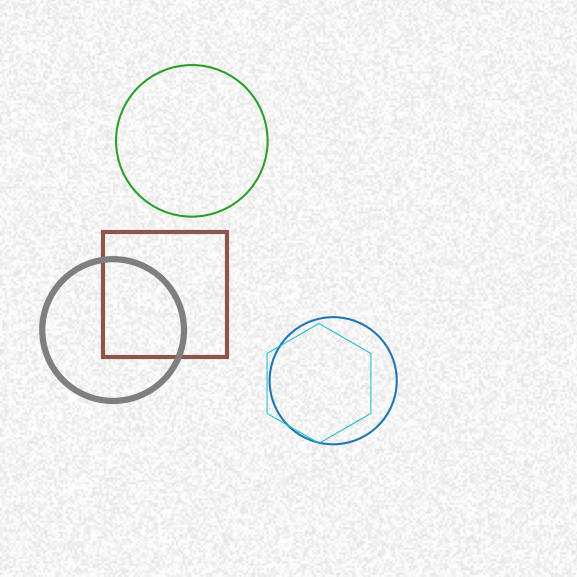[{"shape": "circle", "thickness": 1, "radius": 0.55, "center": [0.577, 0.34]}, {"shape": "circle", "thickness": 1, "radius": 0.66, "center": [0.332, 0.755]}, {"shape": "square", "thickness": 2, "radius": 0.54, "center": [0.286, 0.489]}, {"shape": "circle", "thickness": 3, "radius": 0.61, "center": [0.196, 0.428]}, {"shape": "hexagon", "thickness": 0.5, "radius": 0.52, "center": [0.552, 0.335]}]